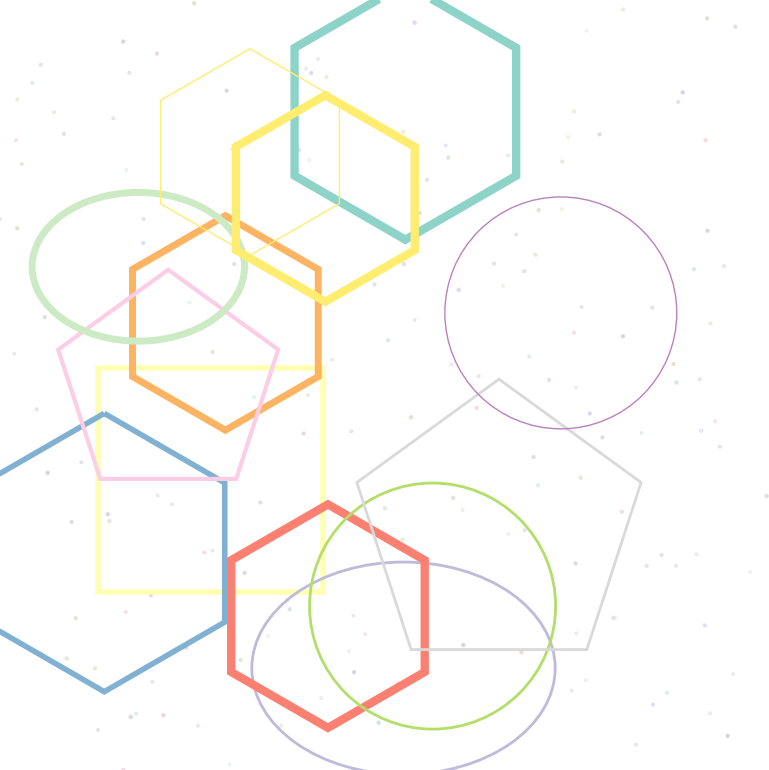[{"shape": "hexagon", "thickness": 3, "radius": 0.83, "center": [0.526, 0.855]}, {"shape": "square", "thickness": 2, "radius": 0.73, "center": [0.273, 0.377]}, {"shape": "oval", "thickness": 1, "radius": 0.98, "center": [0.524, 0.132]}, {"shape": "hexagon", "thickness": 3, "radius": 0.73, "center": [0.426, 0.2]}, {"shape": "hexagon", "thickness": 2, "radius": 0.9, "center": [0.135, 0.282]}, {"shape": "hexagon", "thickness": 2.5, "radius": 0.7, "center": [0.293, 0.581]}, {"shape": "circle", "thickness": 1, "radius": 0.8, "center": [0.562, 0.213]}, {"shape": "pentagon", "thickness": 1.5, "radius": 0.75, "center": [0.218, 0.5]}, {"shape": "pentagon", "thickness": 1, "radius": 0.97, "center": [0.648, 0.313]}, {"shape": "circle", "thickness": 0.5, "radius": 0.75, "center": [0.728, 0.594]}, {"shape": "oval", "thickness": 2.5, "radius": 0.69, "center": [0.18, 0.654]}, {"shape": "hexagon", "thickness": 0.5, "radius": 0.67, "center": [0.325, 0.803]}, {"shape": "hexagon", "thickness": 3, "radius": 0.67, "center": [0.422, 0.742]}]